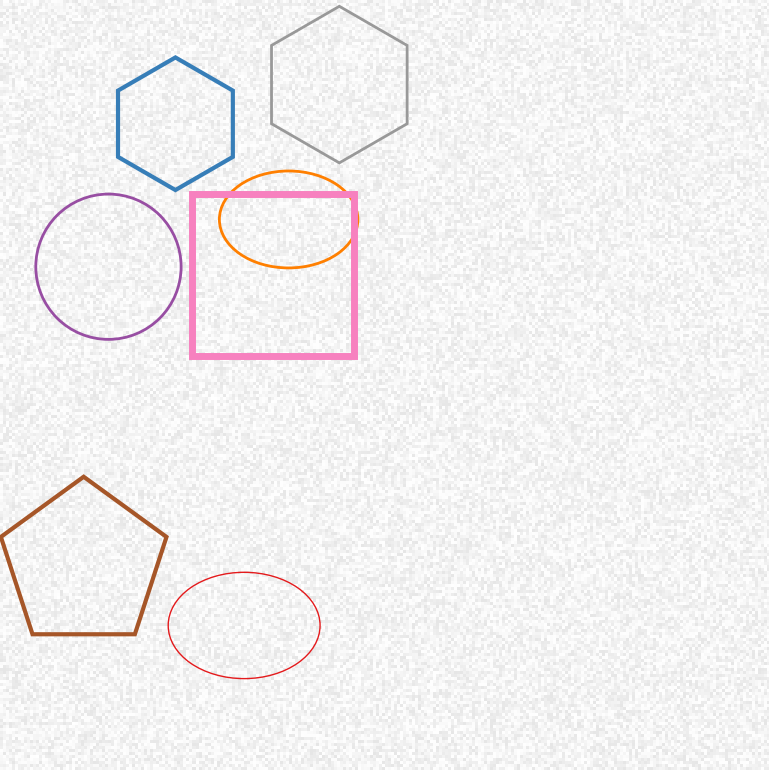[{"shape": "oval", "thickness": 0.5, "radius": 0.49, "center": [0.317, 0.188]}, {"shape": "hexagon", "thickness": 1.5, "radius": 0.43, "center": [0.228, 0.839]}, {"shape": "circle", "thickness": 1, "radius": 0.47, "center": [0.141, 0.654]}, {"shape": "oval", "thickness": 1, "radius": 0.45, "center": [0.375, 0.715]}, {"shape": "pentagon", "thickness": 1.5, "radius": 0.57, "center": [0.109, 0.268]}, {"shape": "square", "thickness": 2.5, "radius": 0.53, "center": [0.355, 0.643]}, {"shape": "hexagon", "thickness": 1, "radius": 0.51, "center": [0.441, 0.89]}]